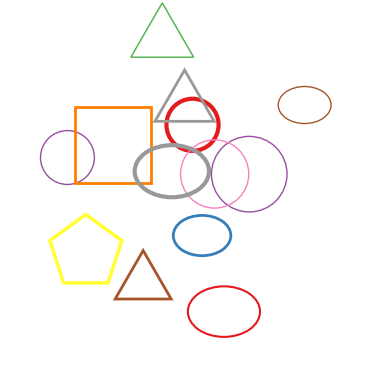[{"shape": "circle", "thickness": 3, "radius": 0.34, "center": [0.5, 0.676]}, {"shape": "oval", "thickness": 1.5, "radius": 0.47, "center": [0.582, 0.191]}, {"shape": "oval", "thickness": 2, "radius": 0.37, "center": [0.525, 0.388]}, {"shape": "triangle", "thickness": 1, "radius": 0.47, "center": [0.421, 0.898]}, {"shape": "circle", "thickness": 1, "radius": 0.49, "center": [0.647, 0.548]}, {"shape": "circle", "thickness": 1, "radius": 0.35, "center": [0.175, 0.591]}, {"shape": "square", "thickness": 2, "radius": 0.49, "center": [0.293, 0.623]}, {"shape": "pentagon", "thickness": 2.5, "radius": 0.49, "center": [0.223, 0.345]}, {"shape": "oval", "thickness": 1, "radius": 0.34, "center": [0.791, 0.727]}, {"shape": "triangle", "thickness": 2, "radius": 0.42, "center": [0.372, 0.265]}, {"shape": "circle", "thickness": 1, "radius": 0.44, "center": [0.558, 0.548]}, {"shape": "oval", "thickness": 3, "radius": 0.48, "center": [0.446, 0.555]}, {"shape": "triangle", "thickness": 2, "radius": 0.44, "center": [0.479, 0.729]}]